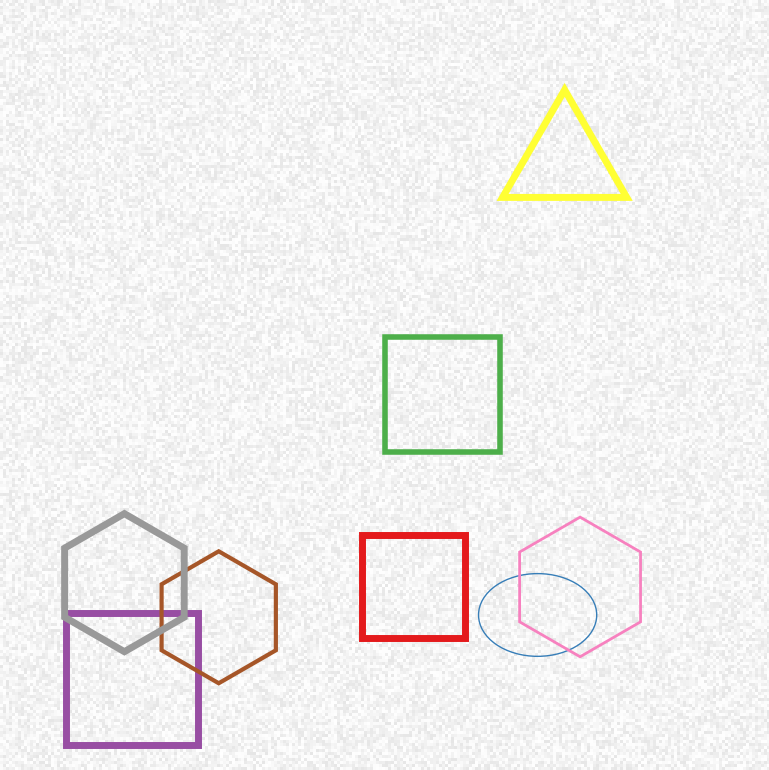[{"shape": "square", "thickness": 2.5, "radius": 0.33, "center": [0.537, 0.239]}, {"shape": "oval", "thickness": 0.5, "radius": 0.38, "center": [0.698, 0.201]}, {"shape": "square", "thickness": 2, "radius": 0.37, "center": [0.575, 0.488]}, {"shape": "square", "thickness": 2.5, "radius": 0.43, "center": [0.171, 0.118]}, {"shape": "triangle", "thickness": 2.5, "radius": 0.47, "center": [0.733, 0.79]}, {"shape": "hexagon", "thickness": 1.5, "radius": 0.43, "center": [0.284, 0.198]}, {"shape": "hexagon", "thickness": 1, "radius": 0.45, "center": [0.753, 0.238]}, {"shape": "hexagon", "thickness": 2.5, "radius": 0.45, "center": [0.162, 0.243]}]